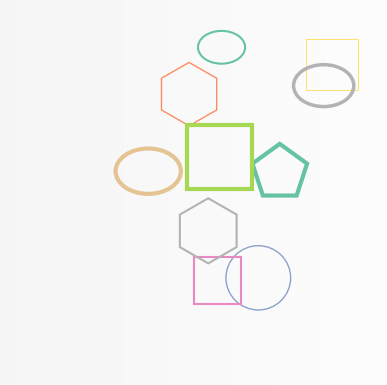[{"shape": "oval", "thickness": 1.5, "radius": 0.3, "center": [0.572, 0.877]}, {"shape": "pentagon", "thickness": 3, "radius": 0.37, "center": [0.722, 0.552]}, {"shape": "hexagon", "thickness": 1, "radius": 0.41, "center": [0.488, 0.756]}, {"shape": "circle", "thickness": 1, "radius": 0.42, "center": [0.667, 0.278]}, {"shape": "square", "thickness": 1.5, "radius": 0.3, "center": [0.561, 0.271]}, {"shape": "square", "thickness": 3, "radius": 0.42, "center": [0.565, 0.593]}, {"shape": "square", "thickness": 0.5, "radius": 0.33, "center": [0.856, 0.834]}, {"shape": "oval", "thickness": 3, "radius": 0.42, "center": [0.382, 0.555]}, {"shape": "hexagon", "thickness": 1.5, "radius": 0.42, "center": [0.537, 0.4]}, {"shape": "oval", "thickness": 2.5, "radius": 0.39, "center": [0.835, 0.778]}]